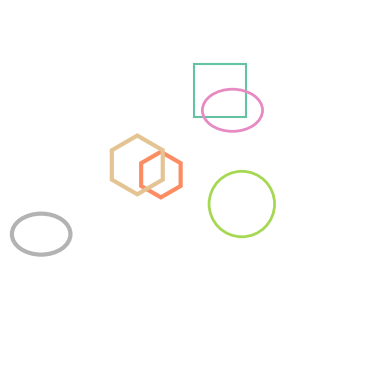[{"shape": "square", "thickness": 1.5, "radius": 0.34, "center": [0.571, 0.766]}, {"shape": "hexagon", "thickness": 3, "radius": 0.3, "center": [0.418, 0.547]}, {"shape": "oval", "thickness": 2, "radius": 0.39, "center": [0.604, 0.714]}, {"shape": "circle", "thickness": 2, "radius": 0.43, "center": [0.628, 0.47]}, {"shape": "hexagon", "thickness": 3, "radius": 0.38, "center": [0.357, 0.572]}, {"shape": "oval", "thickness": 3, "radius": 0.38, "center": [0.107, 0.392]}]